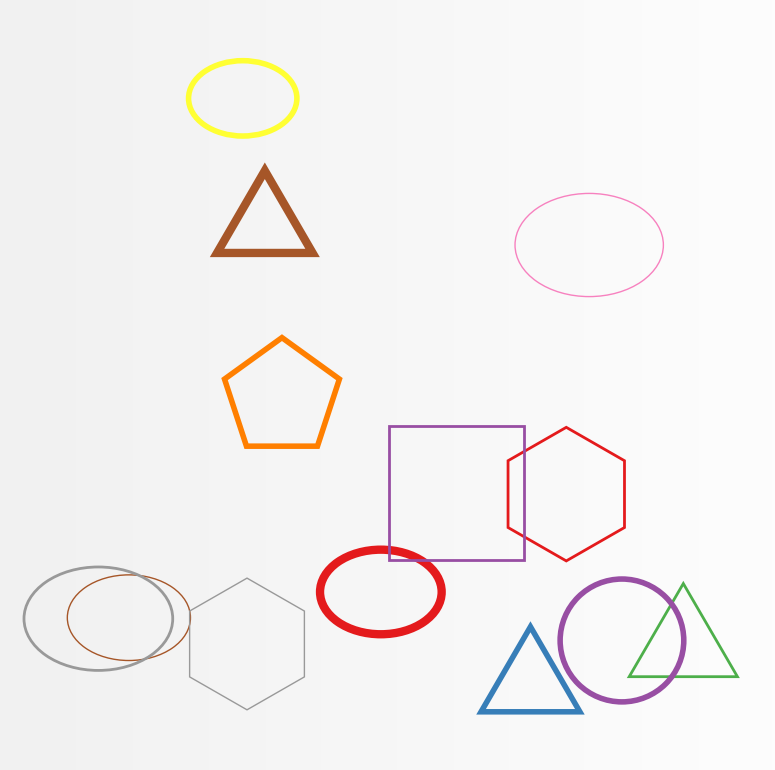[{"shape": "hexagon", "thickness": 1, "radius": 0.43, "center": [0.731, 0.358]}, {"shape": "oval", "thickness": 3, "radius": 0.39, "center": [0.491, 0.231]}, {"shape": "triangle", "thickness": 2, "radius": 0.37, "center": [0.684, 0.112]}, {"shape": "triangle", "thickness": 1, "radius": 0.4, "center": [0.882, 0.162]}, {"shape": "square", "thickness": 1, "radius": 0.44, "center": [0.589, 0.359]}, {"shape": "circle", "thickness": 2, "radius": 0.4, "center": [0.803, 0.168]}, {"shape": "pentagon", "thickness": 2, "radius": 0.39, "center": [0.364, 0.484]}, {"shape": "oval", "thickness": 2, "radius": 0.35, "center": [0.313, 0.872]}, {"shape": "oval", "thickness": 0.5, "radius": 0.4, "center": [0.166, 0.198]}, {"shape": "triangle", "thickness": 3, "radius": 0.36, "center": [0.342, 0.707]}, {"shape": "oval", "thickness": 0.5, "radius": 0.48, "center": [0.76, 0.682]}, {"shape": "oval", "thickness": 1, "radius": 0.48, "center": [0.127, 0.196]}, {"shape": "hexagon", "thickness": 0.5, "radius": 0.43, "center": [0.319, 0.164]}]